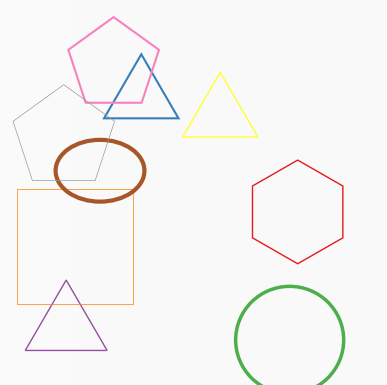[{"shape": "hexagon", "thickness": 1, "radius": 0.67, "center": [0.768, 0.45]}, {"shape": "triangle", "thickness": 1.5, "radius": 0.55, "center": [0.365, 0.748]}, {"shape": "circle", "thickness": 2.5, "radius": 0.7, "center": [0.748, 0.117]}, {"shape": "triangle", "thickness": 1, "radius": 0.61, "center": [0.171, 0.151]}, {"shape": "square", "thickness": 0.5, "radius": 0.75, "center": [0.193, 0.361]}, {"shape": "triangle", "thickness": 1, "radius": 0.56, "center": [0.568, 0.7]}, {"shape": "oval", "thickness": 3, "radius": 0.57, "center": [0.258, 0.557]}, {"shape": "pentagon", "thickness": 1.5, "radius": 0.61, "center": [0.293, 0.833]}, {"shape": "pentagon", "thickness": 0.5, "radius": 0.69, "center": [0.165, 0.642]}]